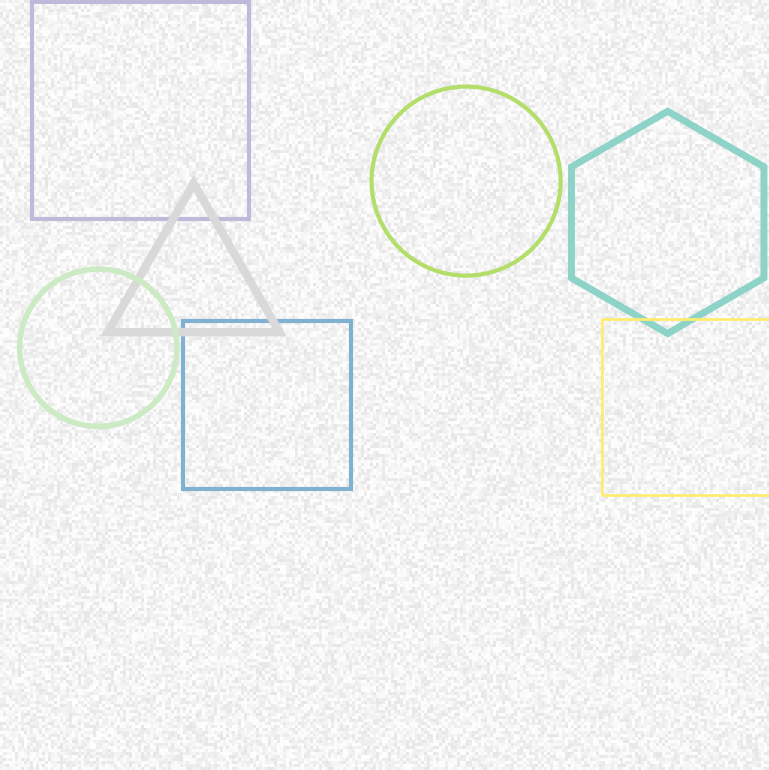[{"shape": "hexagon", "thickness": 2.5, "radius": 0.72, "center": [0.867, 0.711]}, {"shape": "square", "thickness": 1.5, "radius": 0.7, "center": [0.182, 0.857]}, {"shape": "square", "thickness": 1.5, "radius": 0.55, "center": [0.347, 0.474]}, {"shape": "circle", "thickness": 1.5, "radius": 0.61, "center": [0.605, 0.765]}, {"shape": "triangle", "thickness": 3, "radius": 0.64, "center": [0.252, 0.633]}, {"shape": "circle", "thickness": 2, "radius": 0.51, "center": [0.128, 0.548]}, {"shape": "square", "thickness": 1, "radius": 0.57, "center": [0.897, 0.471]}]